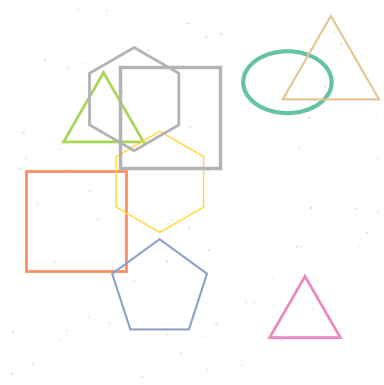[{"shape": "oval", "thickness": 3, "radius": 0.57, "center": [0.747, 0.786]}, {"shape": "square", "thickness": 2, "radius": 0.65, "center": [0.199, 0.427]}, {"shape": "pentagon", "thickness": 1.5, "radius": 0.65, "center": [0.415, 0.249]}, {"shape": "triangle", "thickness": 2, "radius": 0.53, "center": [0.792, 0.176]}, {"shape": "triangle", "thickness": 2, "radius": 0.6, "center": [0.269, 0.691]}, {"shape": "hexagon", "thickness": 1, "radius": 0.66, "center": [0.415, 0.528]}, {"shape": "triangle", "thickness": 1.5, "radius": 0.72, "center": [0.859, 0.814]}, {"shape": "hexagon", "thickness": 2, "radius": 0.67, "center": [0.348, 0.743]}, {"shape": "square", "thickness": 2.5, "radius": 0.65, "center": [0.442, 0.695]}]